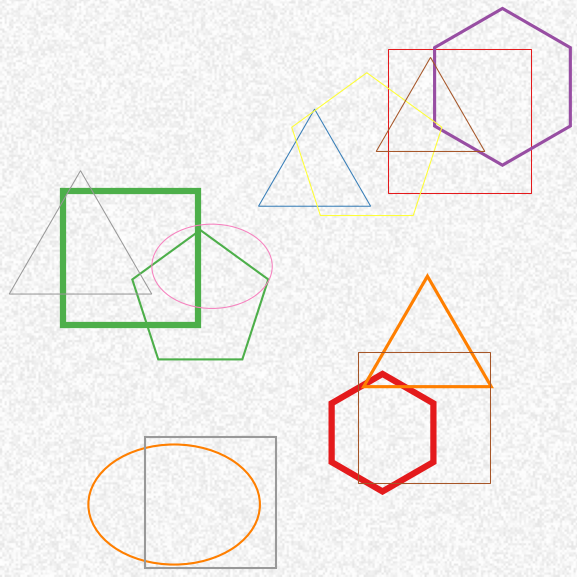[{"shape": "hexagon", "thickness": 3, "radius": 0.51, "center": [0.662, 0.25]}, {"shape": "square", "thickness": 0.5, "radius": 0.62, "center": [0.796, 0.79]}, {"shape": "triangle", "thickness": 0.5, "radius": 0.56, "center": [0.545, 0.698]}, {"shape": "pentagon", "thickness": 1, "radius": 0.62, "center": [0.347, 0.477]}, {"shape": "square", "thickness": 3, "radius": 0.58, "center": [0.226, 0.552]}, {"shape": "hexagon", "thickness": 1.5, "radius": 0.68, "center": [0.87, 0.849]}, {"shape": "triangle", "thickness": 1.5, "radius": 0.64, "center": [0.74, 0.393]}, {"shape": "oval", "thickness": 1, "radius": 0.74, "center": [0.302, 0.126]}, {"shape": "pentagon", "thickness": 0.5, "radius": 0.68, "center": [0.635, 0.737]}, {"shape": "triangle", "thickness": 0.5, "radius": 0.54, "center": [0.745, 0.791]}, {"shape": "square", "thickness": 0.5, "radius": 0.57, "center": [0.734, 0.276]}, {"shape": "oval", "thickness": 0.5, "radius": 0.52, "center": [0.367, 0.538]}, {"shape": "square", "thickness": 1, "radius": 0.57, "center": [0.364, 0.128]}, {"shape": "triangle", "thickness": 0.5, "radius": 0.71, "center": [0.139, 0.561]}]